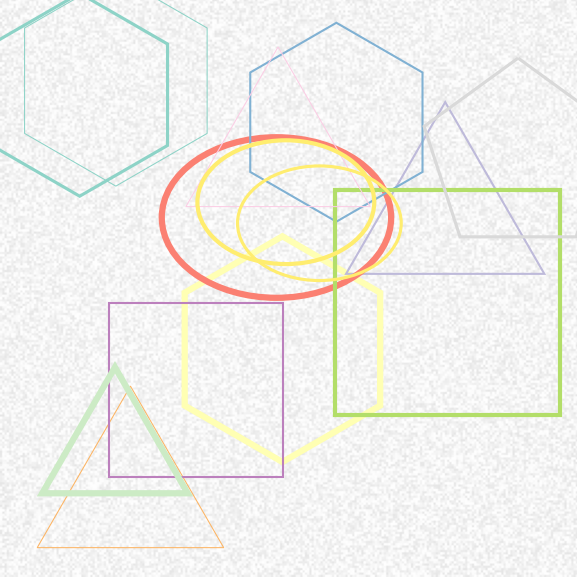[{"shape": "hexagon", "thickness": 0.5, "radius": 0.91, "center": [0.201, 0.859]}, {"shape": "hexagon", "thickness": 1.5, "radius": 0.88, "center": [0.138, 0.835]}, {"shape": "hexagon", "thickness": 3, "radius": 0.98, "center": [0.489, 0.395]}, {"shape": "triangle", "thickness": 1, "radius": 0.99, "center": [0.771, 0.624]}, {"shape": "oval", "thickness": 3, "radius": 0.99, "center": [0.479, 0.622]}, {"shape": "hexagon", "thickness": 1, "radius": 0.86, "center": [0.582, 0.788]}, {"shape": "triangle", "thickness": 0.5, "radius": 0.93, "center": [0.226, 0.144]}, {"shape": "square", "thickness": 2, "radius": 0.97, "center": [0.775, 0.475]}, {"shape": "triangle", "thickness": 0.5, "radius": 0.92, "center": [0.481, 0.734]}, {"shape": "pentagon", "thickness": 1.5, "radius": 0.86, "center": [0.897, 0.727]}, {"shape": "square", "thickness": 1, "radius": 0.75, "center": [0.339, 0.323]}, {"shape": "triangle", "thickness": 3, "radius": 0.73, "center": [0.199, 0.218]}, {"shape": "oval", "thickness": 2, "radius": 0.77, "center": [0.495, 0.649]}, {"shape": "oval", "thickness": 1.5, "radius": 0.71, "center": [0.553, 0.613]}]